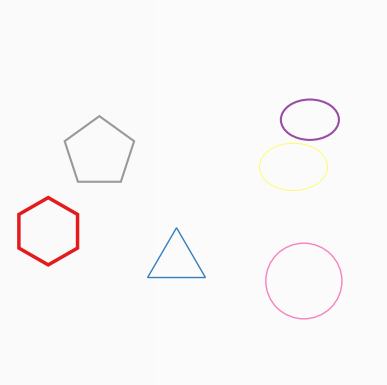[{"shape": "hexagon", "thickness": 2.5, "radius": 0.44, "center": [0.124, 0.399]}, {"shape": "triangle", "thickness": 1, "radius": 0.43, "center": [0.456, 0.322]}, {"shape": "oval", "thickness": 1.5, "radius": 0.37, "center": [0.8, 0.689]}, {"shape": "oval", "thickness": 0.5, "radius": 0.44, "center": [0.757, 0.566]}, {"shape": "circle", "thickness": 1, "radius": 0.49, "center": [0.784, 0.27]}, {"shape": "pentagon", "thickness": 1.5, "radius": 0.47, "center": [0.256, 0.604]}]